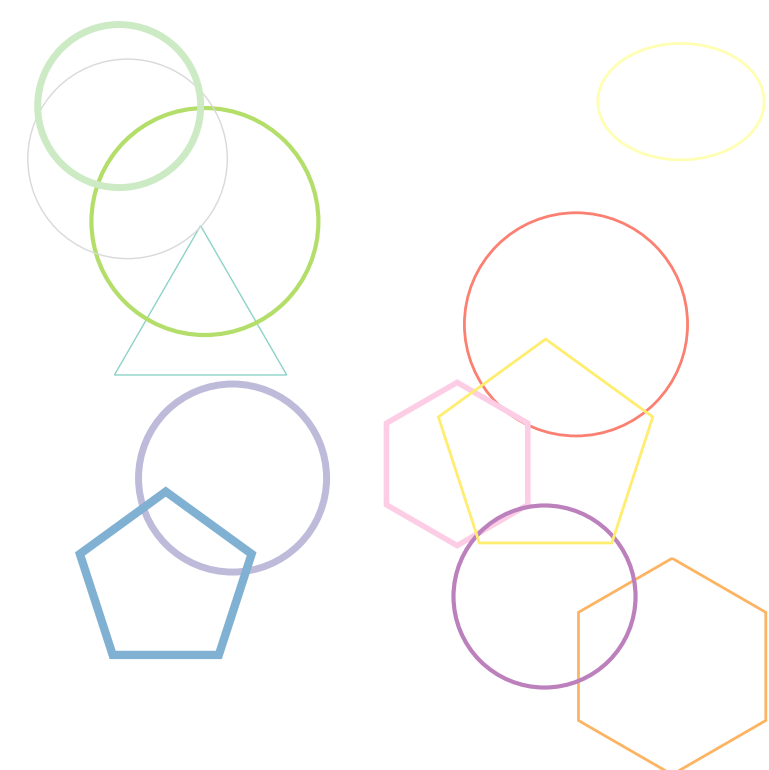[{"shape": "triangle", "thickness": 0.5, "radius": 0.65, "center": [0.26, 0.578]}, {"shape": "oval", "thickness": 1, "radius": 0.54, "center": [0.884, 0.868]}, {"shape": "circle", "thickness": 2.5, "radius": 0.61, "center": [0.302, 0.379]}, {"shape": "circle", "thickness": 1, "radius": 0.72, "center": [0.748, 0.579]}, {"shape": "pentagon", "thickness": 3, "radius": 0.59, "center": [0.215, 0.244]}, {"shape": "hexagon", "thickness": 1, "radius": 0.7, "center": [0.873, 0.135]}, {"shape": "circle", "thickness": 1.5, "radius": 0.74, "center": [0.266, 0.712]}, {"shape": "hexagon", "thickness": 2, "radius": 0.53, "center": [0.594, 0.397]}, {"shape": "circle", "thickness": 0.5, "radius": 0.65, "center": [0.166, 0.794]}, {"shape": "circle", "thickness": 1.5, "radius": 0.59, "center": [0.707, 0.225]}, {"shape": "circle", "thickness": 2.5, "radius": 0.53, "center": [0.155, 0.862]}, {"shape": "pentagon", "thickness": 1, "radius": 0.73, "center": [0.709, 0.413]}]